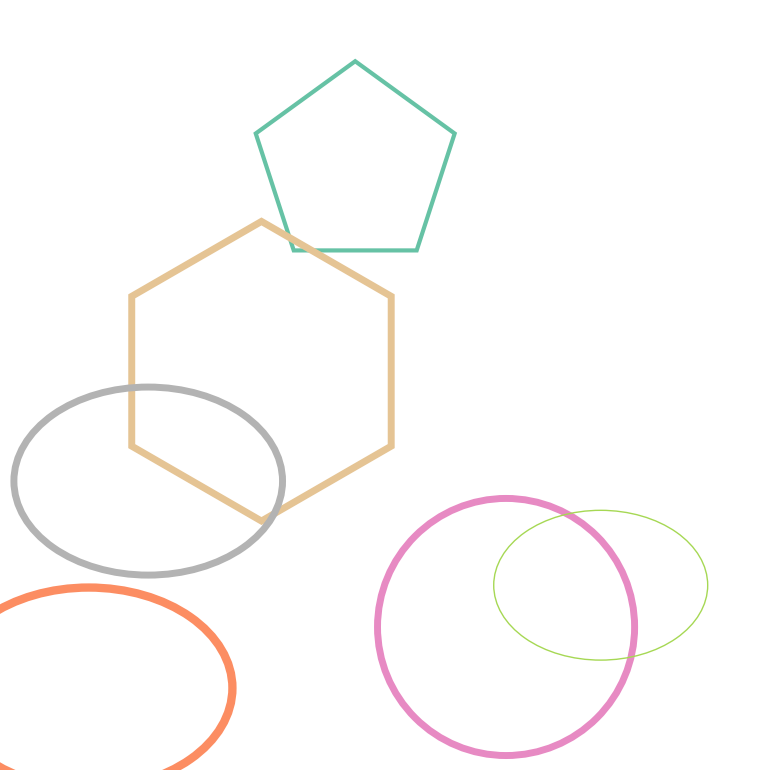[{"shape": "pentagon", "thickness": 1.5, "radius": 0.68, "center": [0.461, 0.785]}, {"shape": "oval", "thickness": 3, "radius": 0.93, "center": [0.115, 0.106]}, {"shape": "circle", "thickness": 2.5, "radius": 0.83, "center": [0.657, 0.186]}, {"shape": "oval", "thickness": 0.5, "radius": 0.69, "center": [0.78, 0.24]}, {"shape": "hexagon", "thickness": 2.5, "radius": 0.97, "center": [0.34, 0.518]}, {"shape": "oval", "thickness": 2.5, "radius": 0.87, "center": [0.192, 0.375]}]